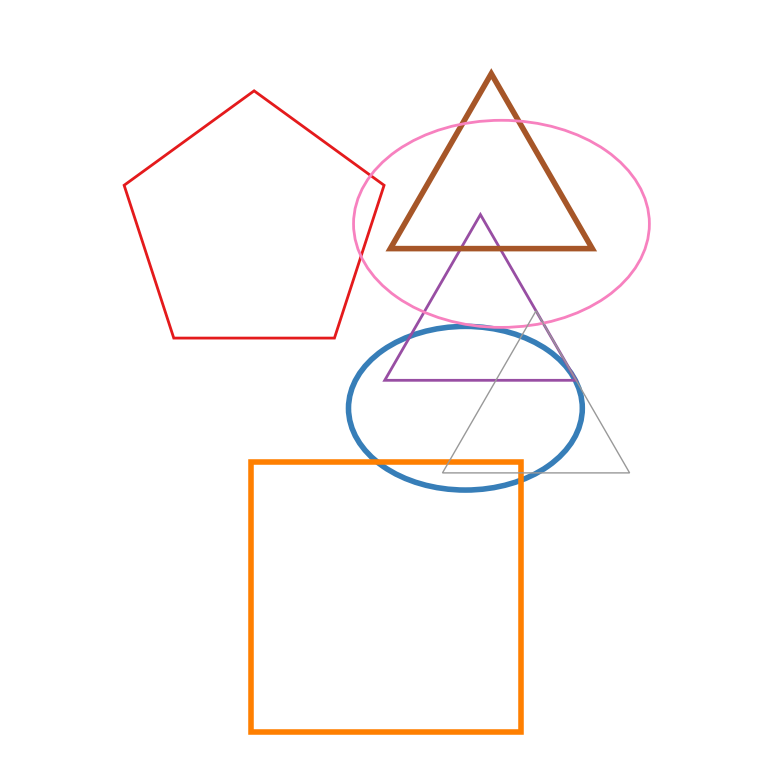[{"shape": "pentagon", "thickness": 1, "radius": 0.89, "center": [0.33, 0.705]}, {"shape": "oval", "thickness": 2, "radius": 0.76, "center": [0.604, 0.47]}, {"shape": "triangle", "thickness": 1, "radius": 0.72, "center": [0.624, 0.578]}, {"shape": "square", "thickness": 2, "radius": 0.88, "center": [0.501, 0.225]}, {"shape": "triangle", "thickness": 2, "radius": 0.76, "center": [0.638, 0.753]}, {"shape": "oval", "thickness": 1, "radius": 0.96, "center": [0.651, 0.709]}, {"shape": "triangle", "thickness": 0.5, "radius": 0.7, "center": [0.696, 0.456]}]